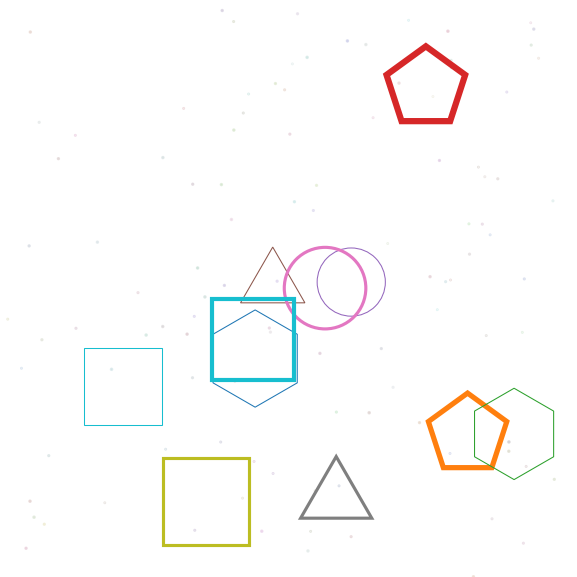[{"shape": "hexagon", "thickness": 0.5, "radius": 0.42, "center": [0.442, 0.378]}, {"shape": "pentagon", "thickness": 2.5, "radius": 0.36, "center": [0.81, 0.247]}, {"shape": "hexagon", "thickness": 0.5, "radius": 0.4, "center": [0.89, 0.248]}, {"shape": "pentagon", "thickness": 3, "radius": 0.36, "center": [0.737, 0.847]}, {"shape": "circle", "thickness": 0.5, "radius": 0.3, "center": [0.608, 0.511]}, {"shape": "triangle", "thickness": 0.5, "radius": 0.32, "center": [0.472, 0.507]}, {"shape": "circle", "thickness": 1.5, "radius": 0.35, "center": [0.563, 0.5]}, {"shape": "triangle", "thickness": 1.5, "radius": 0.36, "center": [0.582, 0.137]}, {"shape": "square", "thickness": 1.5, "radius": 0.37, "center": [0.357, 0.131]}, {"shape": "square", "thickness": 0.5, "radius": 0.33, "center": [0.213, 0.33]}, {"shape": "square", "thickness": 2, "radius": 0.35, "center": [0.438, 0.411]}]